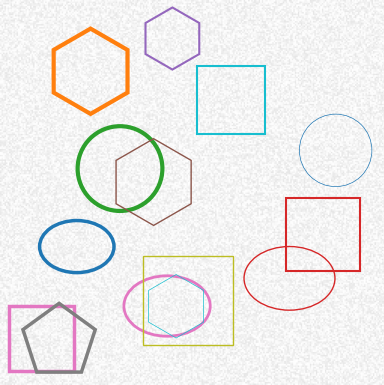[{"shape": "circle", "thickness": 0.5, "radius": 0.47, "center": [0.872, 0.609]}, {"shape": "oval", "thickness": 2.5, "radius": 0.48, "center": [0.199, 0.36]}, {"shape": "hexagon", "thickness": 3, "radius": 0.55, "center": [0.235, 0.815]}, {"shape": "circle", "thickness": 3, "radius": 0.55, "center": [0.312, 0.562]}, {"shape": "oval", "thickness": 1, "radius": 0.59, "center": [0.752, 0.277]}, {"shape": "square", "thickness": 1.5, "radius": 0.48, "center": [0.839, 0.391]}, {"shape": "hexagon", "thickness": 1.5, "radius": 0.4, "center": [0.448, 0.9]}, {"shape": "hexagon", "thickness": 1, "radius": 0.56, "center": [0.399, 0.527]}, {"shape": "square", "thickness": 2.5, "radius": 0.42, "center": [0.108, 0.12]}, {"shape": "oval", "thickness": 2, "radius": 0.56, "center": [0.434, 0.205]}, {"shape": "pentagon", "thickness": 2.5, "radius": 0.49, "center": [0.154, 0.113]}, {"shape": "square", "thickness": 1, "radius": 0.58, "center": [0.489, 0.22]}, {"shape": "hexagon", "thickness": 0.5, "radius": 0.41, "center": [0.457, 0.205]}, {"shape": "square", "thickness": 1.5, "radius": 0.44, "center": [0.6, 0.74]}]